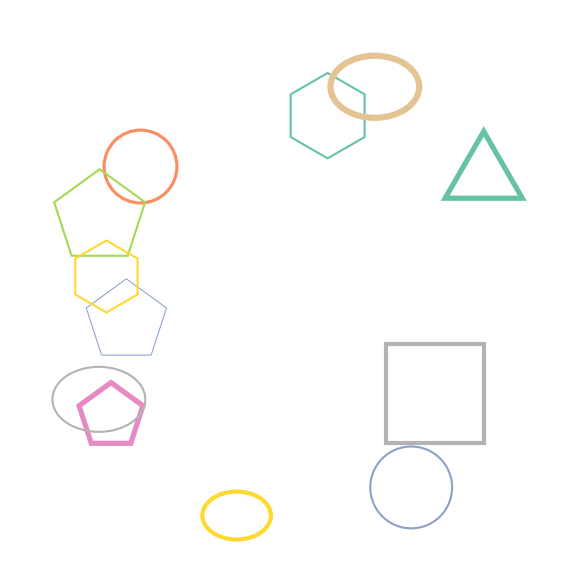[{"shape": "hexagon", "thickness": 1, "radius": 0.37, "center": [0.567, 0.799]}, {"shape": "triangle", "thickness": 2.5, "radius": 0.39, "center": [0.838, 0.694]}, {"shape": "circle", "thickness": 1.5, "radius": 0.32, "center": [0.243, 0.711]}, {"shape": "pentagon", "thickness": 0.5, "radius": 0.37, "center": [0.219, 0.443]}, {"shape": "circle", "thickness": 1, "radius": 0.35, "center": [0.712, 0.155]}, {"shape": "pentagon", "thickness": 2.5, "radius": 0.29, "center": [0.192, 0.279]}, {"shape": "pentagon", "thickness": 1, "radius": 0.41, "center": [0.173, 0.623]}, {"shape": "hexagon", "thickness": 1, "radius": 0.31, "center": [0.184, 0.52]}, {"shape": "oval", "thickness": 2, "radius": 0.3, "center": [0.41, 0.106]}, {"shape": "oval", "thickness": 3, "radius": 0.38, "center": [0.649, 0.849]}, {"shape": "oval", "thickness": 1, "radius": 0.4, "center": [0.171, 0.308]}, {"shape": "square", "thickness": 2, "radius": 0.43, "center": [0.753, 0.318]}]